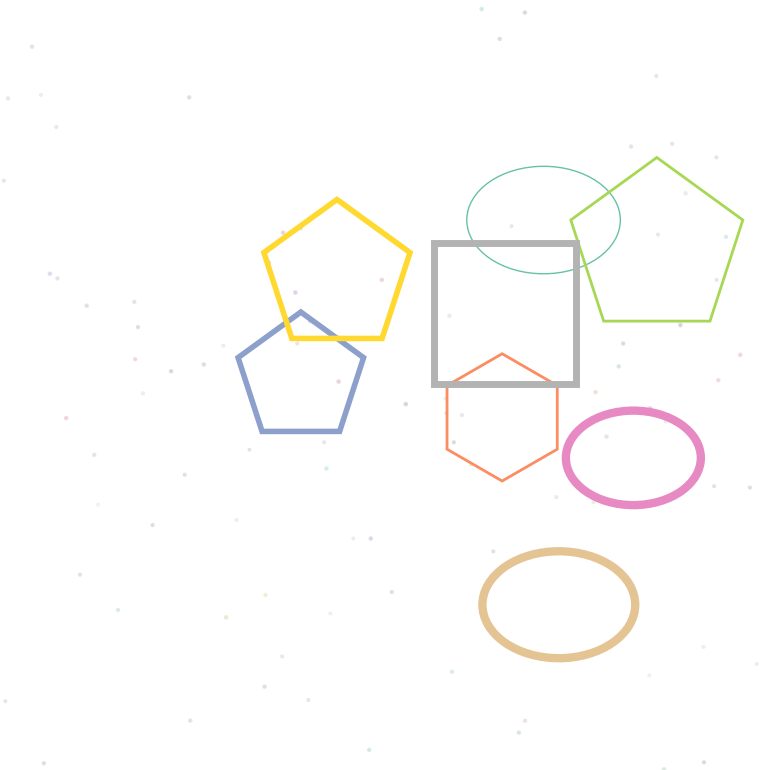[{"shape": "oval", "thickness": 0.5, "radius": 0.5, "center": [0.706, 0.714]}, {"shape": "hexagon", "thickness": 1, "radius": 0.41, "center": [0.652, 0.458]}, {"shape": "pentagon", "thickness": 2, "radius": 0.43, "center": [0.391, 0.509]}, {"shape": "oval", "thickness": 3, "radius": 0.44, "center": [0.823, 0.405]}, {"shape": "pentagon", "thickness": 1, "radius": 0.59, "center": [0.853, 0.678]}, {"shape": "pentagon", "thickness": 2, "radius": 0.5, "center": [0.438, 0.641]}, {"shape": "oval", "thickness": 3, "radius": 0.5, "center": [0.726, 0.215]}, {"shape": "square", "thickness": 2.5, "radius": 0.46, "center": [0.656, 0.593]}]